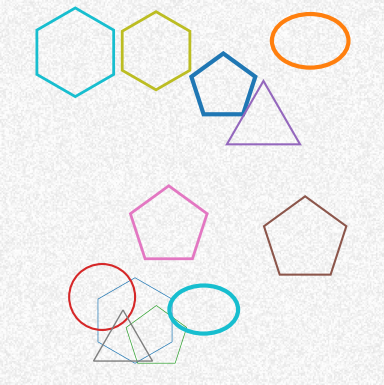[{"shape": "pentagon", "thickness": 3, "radius": 0.44, "center": [0.58, 0.774]}, {"shape": "hexagon", "thickness": 0.5, "radius": 0.56, "center": [0.351, 0.168]}, {"shape": "oval", "thickness": 3, "radius": 0.5, "center": [0.806, 0.894]}, {"shape": "pentagon", "thickness": 0.5, "radius": 0.41, "center": [0.406, 0.124]}, {"shape": "circle", "thickness": 1.5, "radius": 0.43, "center": [0.265, 0.229]}, {"shape": "triangle", "thickness": 1.5, "radius": 0.55, "center": [0.684, 0.68]}, {"shape": "pentagon", "thickness": 1.5, "radius": 0.56, "center": [0.793, 0.378]}, {"shape": "pentagon", "thickness": 2, "radius": 0.52, "center": [0.438, 0.413]}, {"shape": "triangle", "thickness": 1, "radius": 0.44, "center": [0.319, 0.106]}, {"shape": "hexagon", "thickness": 2, "radius": 0.51, "center": [0.405, 0.868]}, {"shape": "oval", "thickness": 3, "radius": 0.45, "center": [0.529, 0.196]}, {"shape": "hexagon", "thickness": 2, "radius": 0.58, "center": [0.196, 0.864]}]